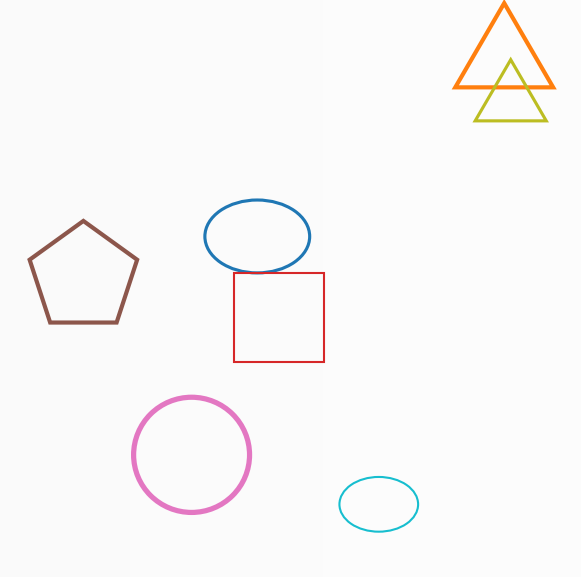[{"shape": "oval", "thickness": 1.5, "radius": 0.45, "center": [0.443, 0.59]}, {"shape": "triangle", "thickness": 2, "radius": 0.49, "center": [0.867, 0.896]}, {"shape": "square", "thickness": 1, "radius": 0.39, "center": [0.479, 0.45]}, {"shape": "pentagon", "thickness": 2, "radius": 0.49, "center": [0.143, 0.519]}, {"shape": "circle", "thickness": 2.5, "radius": 0.5, "center": [0.33, 0.212]}, {"shape": "triangle", "thickness": 1.5, "radius": 0.35, "center": [0.879, 0.825]}, {"shape": "oval", "thickness": 1, "radius": 0.34, "center": [0.652, 0.126]}]